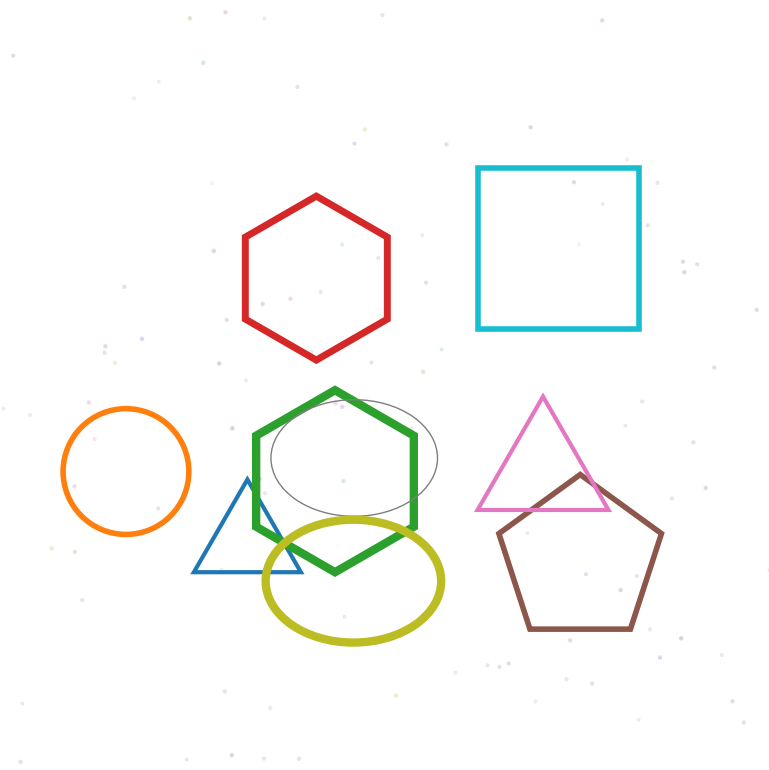[{"shape": "triangle", "thickness": 1.5, "radius": 0.4, "center": [0.321, 0.297]}, {"shape": "circle", "thickness": 2, "radius": 0.41, "center": [0.164, 0.388]}, {"shape": "hexagon", "thickness": 3, "radius": 0.59, "center": [0.435, 0.375]}, {"shape": "hexagon", "thickness": 2.5, "radius": 0.53, "center": [0.411, 0.639]}, {"shape": "pentagon", "thickness": 2, "radius": 0.55, "center": [0.753, 0.273]}, {"shape": "triangle", "thickness": 1.5, "radius": 0.49, "center": [0.705, 0.387]}, {"shape": "oval", "thickness": 0.5, "radius": 0.54, "center": [0.46, 0.405]}, {"shape": "oval", "thickness": 3, "radius": 0.57, "center": [0.459, 0.245]}, {"shape": "square", "thickness": 2, "radius": 0.52, "center": [0.725, 0.677]}]